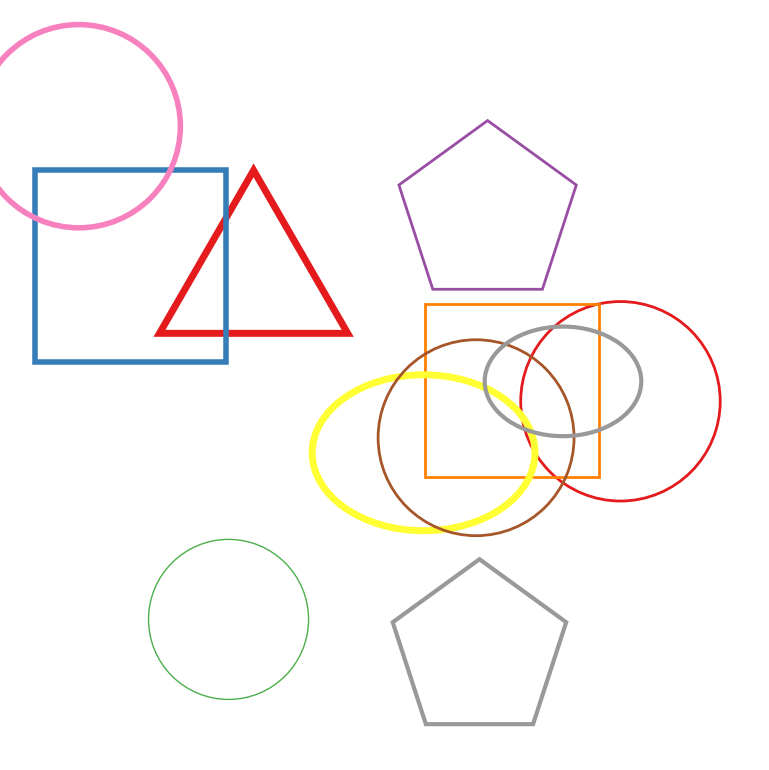[{"shape": "circle", "thickness": 1, "radius": 0.65, "center": [0.806, 0.479]}, {"shape": "triangle", "thickness": 2.5, "radius": 0.71, "center": [0.329, 0.638]}, {"shape": "square", "thickness": 2, "radius": 0.62, "center": [0.17, 0.655]}, {"shape": "circle", "thickness": 0.5, "radius": 0.52, "center": [0.297, 0.196]}, {"shape": "pentagon", "thickness": 1, "radius": 0.61, "center": [0.633, 0.722]}, {"shape": "square", "thickness": 1, "radius": 0.56, "center": [0.664, 0.493]}, {"shape": "oval", "thickness": 2.5, "radius": 0.72, "center": [0.55, 0.412]}, {"shape": "circle", "thickness": 1, "radius": 0.64, "center": [0.618, 0.432]}, {"shape": "circle", "thickness": 2, "radius": 0.66, "center": [0.102, 0.836]}, {"shape": "oval", "thickness": 1.5, "radius": 0.51, "center": [0.731, 0.505]}, {"shape": "pentagon", "thickness": 1.5, "radius": 0.59, "center": [0.623, 0.155]}]